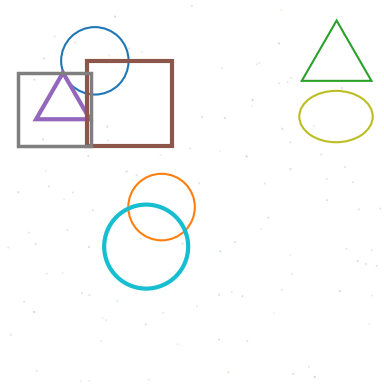[{"shape": "circle", "thickness": 1.5, "radius": 0.44, "center": [0.246, 0.842]}, {"shape": "circle", "thickness": 1.5, "radius": 0.43, "center": [0.42, 0.462]}, {"shape": "triangle", "thickness": 1.5, "radius": 0.52, "center": [0.874, 0.842]}, {"shape": "triangle", "thickness": 3, "radius": 0.4, "center": [0.164, 0.731]}, {"shape": "square", "thickness": 3, "radius": 0.55, "center": [0.337, 0.731]}, {"shape": "square", "thickness": 2.5, "radius": 0.48, "center": [0.142, 0.716]}, {"shape": "oval", "thickness": 1.5, "radius": 0.48, "center": [0.873, 0.697]}, {"shape": "circle", "thickness": 3, "radius": 0.55, "center": [0.38, 0.359]}]